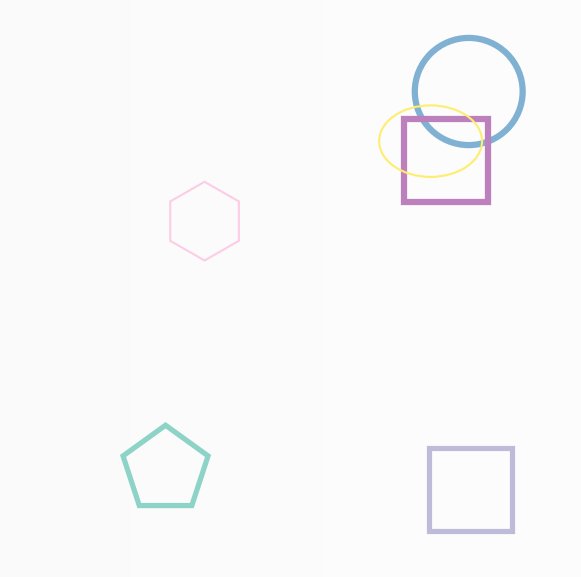[{"shape": "pentagon", "thickness": 2.5, "radius": 0.38, "center": [0.285, 0.186]}, {"shape": "square", "thickness": 2.5, "radius": 0.36, "center": [0.809, 0.151]}, {"shape": "circle", "thickness": 3, "radius": 0.46, "center": [0.806, 0.841]}, {"shape": "hexagon", "thickness": 1, "radius": 0.34, "center": [0.352, 0.616]}, {"shape": "square", "thickness": 3, "radius": 0.36, "center": [0.767, 0.721]}, {"shape": "oval", "thickness": 1, "radius": 0.44, "center": [0.741, 0.755]}]